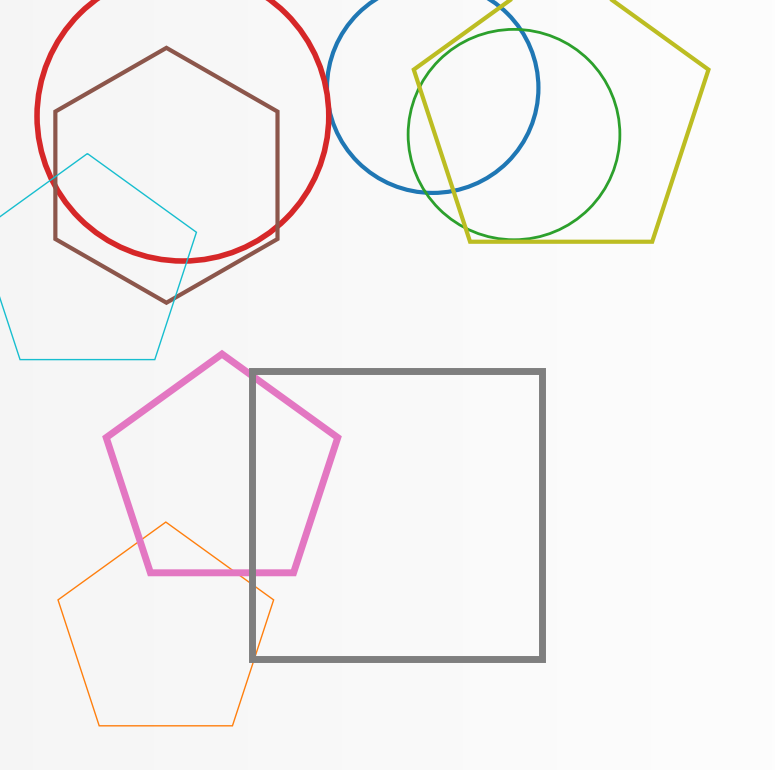[{"shape": "circle", "thickness": 1.5, "radius": 0.68, "center": [0.558, 0.886]}, {"shape": "pentagon", "thickness": 0.5, "radius": 0.73, "center": [0.214, 0.176]}, {"shape": "circle", "thickness": 1, "radius": 0.68, "center": [0.663, 0.825]}, {"shape": "circle", "thickness": 2, "radius": 0.94, "center": [0.236, 0.849]}, {"shape": "hexagon", "thickness": 1.5, "radius": 0.83, "center": [0.215, 0.772]}, {"shape": "pentagon", "thickness": 2.5, "radius": 0.79, "center": [0.286, 0.383]}, {"shape": "square", "thickness": 2.5, "radius": 0.93, "center": [0.512, 0.331]}, {"shape": "pentagon", "thickness": 1.5, "radius": 1.0, "center": [0.724, 0.848]}, {"shape": "pentagon", "thickness": 0.5, "radius": 0.74, "center": [0.113, 0.653]}]